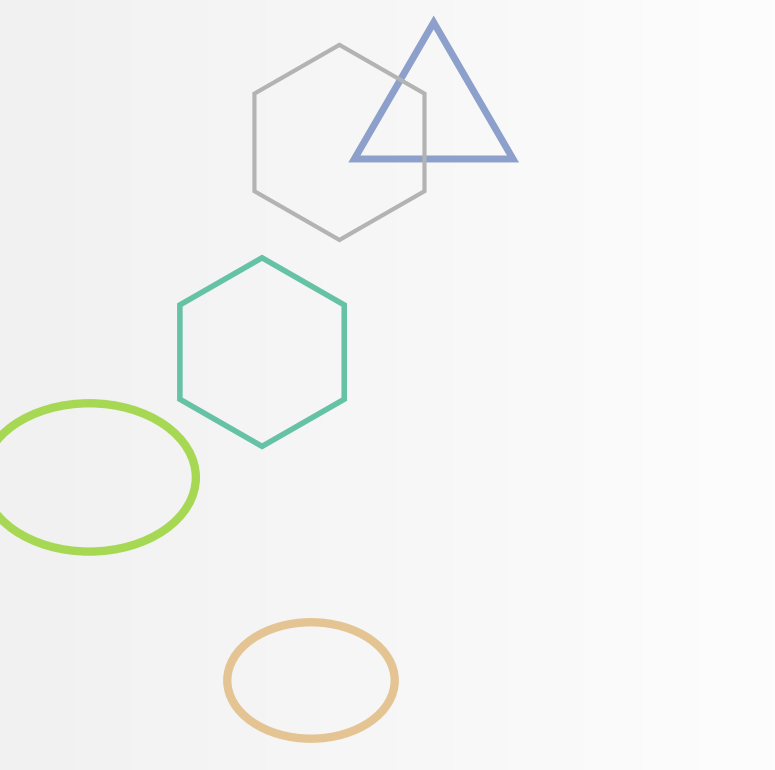[{"shape": "hexagon", "thickness": 2, "radius": 0.61, "center": [0.338, 0.543]}, {"shape": "triangle", "thickness": 2.5, "radius": 0.59, "center": [0.56, 0.853]}, {"shape": "oval", "thickness": 3, "radius": 0.69, "center": [0.115, 0.38]}, {"shape": "oval", "thickness": 3, "radius": 0.54, "center": [0.401, 0.116]}, {"shape": "hexagon", "thickness": 1.5, "radius": 0.63, "center": [0.438, 0.815]}]